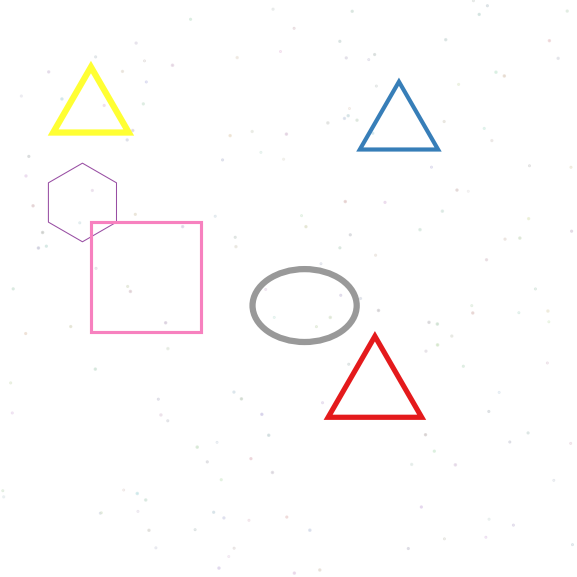[{"shape": "triangle", "thickness": 2.5, "radius": 0.47, "center": [0.649, 0.323]}, {"shape": "triangle", "thickness": 2, "radius": 0.39, "center": [0.691, 0.779]}, {"shape": "hexagon", "thickness": 0.5, "radius": 0.34, "center": [0.143, 0.649]}, {"shape": "triangle", "thickness": 3, "radius": 0.38, "center": [0.157, 0.807]}, {"shape": "square", "thickness": 1.5, "radius": 0.48, "center": [0.252, 0.519]}, {"shape": "oval", "thickness": 3, "radius": 0.45, "center": [0.527, 0.47]}]